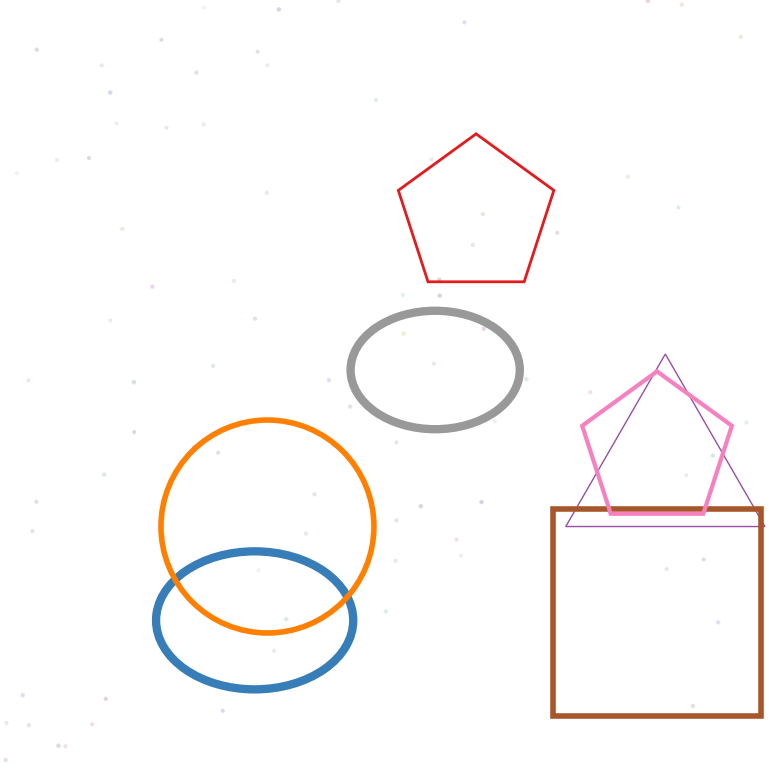[{"shape": "pentagon", "thickness": 1, "radius": 0.53, "center": [0.618, 0.72]}, {"shape": "oval", "thickness": 3, "radius": 0.64, "center": [0.331, 0.194]}, {"shape": "triangle", "thickness": 0.5, "radius": 0.75, "center": [0.864, 0.391]}, {"shape": "circle", "thickness": 2, "radius": 0.69, "center": [0.347, 0.316]}, {"shape": "square", "thickness": 2, "radius": 0.67, "center": [0.853, 0.204]}, {"shape": "pentagon", "thickness": 1.5, "radius": 0.51, "center": [0.853, 0.415]}, {"shape": "oval", "thickness": 3, "radius": 0.55, "center": [0.565, 0.52]}]